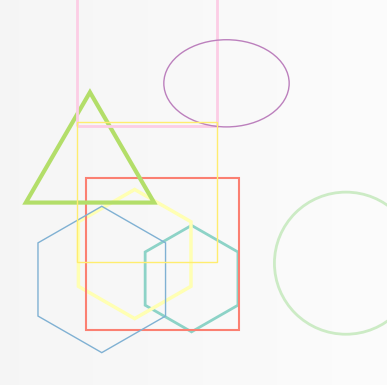[{"shape": "hexagon", "thickness": 2, "radius": 0.69, "center": [0.494, 0.276]}, {"shape": "hexagon", "thickness": 2.5, "radius": 0.84, "center": [0.348, 0.34]}, {"shape": "square", "thickness": 1.5, "radius": 0.99, "center": [0.418, 0.34]}, {"shape": "hexagon", "thickness": 1, "radius": 0.95, "center": [0.263, 0.274]}, {"shape": "triangle", "thickness": 3, "radius": 0.96, "center": [0.232, 0.569]}, {"shape": "square", "thickness": 2, "radius": 0.91, "center": [0.379, 0.853]}, {"shape": "oval", "thickness": 1, "radius": 0.81, "center": [0.585, 0.784]}, {"shape": "circle", "thickness": 2, "radius": 0.92, "center": [0.893, 0.316]}, {"shape": "square", "thickness": 1, "radius": 0.91, "center": [0.379, 0.501]}]